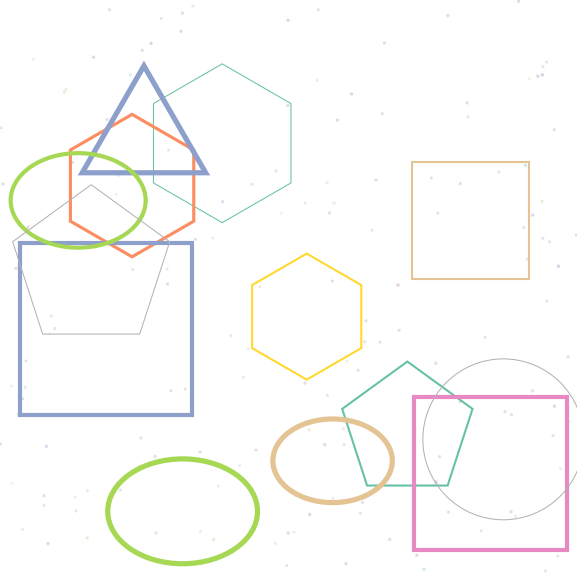[{"shape": "hexagon", "thickness": 0.5, "radius": 0.69, "center": [0.385, 0.751]}, {"shape": "pentagon", "thickness": 1, "radius": 0.59, "center": [0.705, 0.254]}, {"shape": "hexagon", "thickness": 1.5, "radius": 0.62, "center": [0.229, 0.678]}, {"shape": "square", "thickness": 2, "radius": 0.74, "center": [0.183, 0.43]}, {"shape": "triangle", "thickness": 2.5, "radius": 0.62, "center": [0.249, 0.762]}, {"shape": "square", "thickness": 2, "radius": 0.66, "center": [0.85, 0.179]}, {"shape": "oval", "thickness": 2, "radius": 0.58, "center": [0.135, 0.652]}, {"shape": "oval", "thickness": 2.5, "radius": 0.65, "center": [0.316, 0.114]}, {"shape": "hexagon", "thickness": 1, "radius": 0.55, "center": [0.531, 0.451]}, {"shape": "square", "thickness": 1, "radius": 0.51, "center": [0.815, 0.618]}, {"shape": "oval", "thickness": 2.5, "radius": 0.52, "center": [0.576, 0.201]}, {"shape": "circle", "thickness": 0.5, "radius": 0.7, "center": [0.872, 0.238]}, {"shape": "pentagon", "thickness": 0.5, "radius": 0.71, "center": [0.158, 0.536]}]